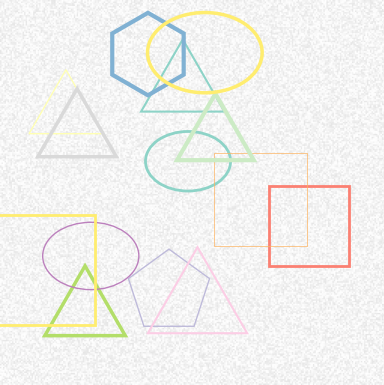[{"shape": "triangle", "thickness": 1.5, "radius": 0.63, "center": [0.475, 0.773]}, {"shape": "oval", "thickness": 2, "radius": 0.55, "center": [0.488, 0.581]}, {"shape": "triangle", "thickness": 1, "radius": 0.55, "center": [0.171, 0.708]}, {"shape": "pentagon", "thickness": 1, "radius": 0.55, "center": [0.439, 0.242]}, {"shape": "square", "thickness": 2, "radius": 0.52, "center": [0.802, 0.413]}, {"shape": "hexagon", "thickness": 3, "radius": 0.54, "center": [0.384, 0.86]}, {"shape": "square", "thickness": 0.5, "radius": 0.6, "center": [0.678, 0.483]}, {"shape": "triangle", "thickness": 2.5, "radius": 0.6, "center": [0.221, 0.189]}, {"shape": "triangle", "thickness": 1.5, "radius": 0.74, "center": [0.513, 0.209]}, {"shape": "triangle", "thickness": 2.5, "radius": 0.59, "center": [0.2, 0.652]}, {"shape": "oval", "thickness": 1, "radius": 0.62, "center": [0.236, 0.335]}, {"shape": "triangle", "thickness": 3, "radius": 0.58, "center": [0.559, 0.642]}, {"shape": "square", "thickness": 2, "radius": 0.71, "center": [0.104, 0.299]}, {"shape": "oval", "thickness": 2.5, "radius": 0.74, "center": [0.532, 0.863]}]